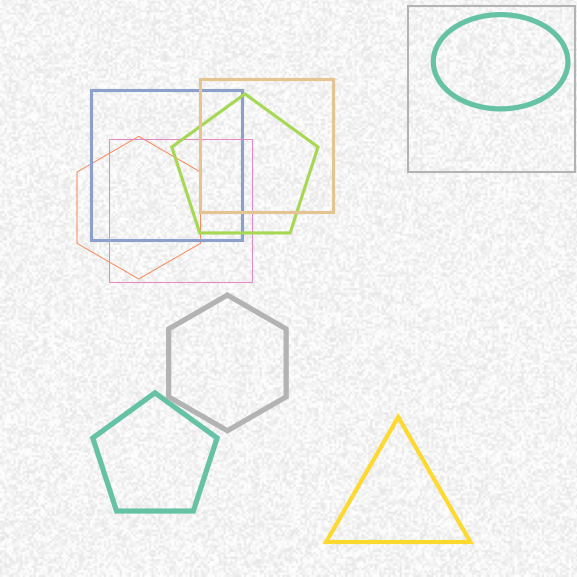[{"shape": "oval", "thickness": 2.5, "radius": 0.58, "center": [0.867, 0.892]}, {"shape": "pentagon", "thickness": 2.5, "radius": 0.57, "center": [0.268, 0.206]}, {"shape": "hexagon", "thickness": 0.5, "radius": 0.62, "center": [0.24, 0.639]}, {"shape": "square", "thickness": 1.5, "radius": 0.65, "center": [0.288, 0.714]}, {"shape": "square", "thickness": 0.5, "radius": 0.62, "center": [0.312, 0.634]}, {"shape": "pentagon", "thickness": 1.5, "radius": 0.67, "center": [0.424, 0.703]}, {"shape": "triangle", "thickness": 2, "radius": 0.72, "center": [0.69, 0.133]}, {"shape": "square", "thickness": 1.5, "radius": 0.58, "center": [0.461, 0.747]}, {"shape": "square", "thickness": 1, "radius": 0.72, "center": [0.851, 0.845]}, {"shape": "hexagon", "thickness": 2.5, "radius": 0.59, "center": [0.394, 0.371]}]